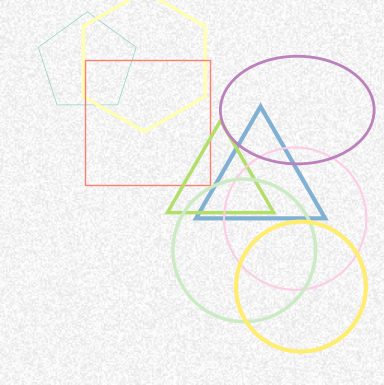[{"shape": "pentagon", "thickness": 0.5, "radius": 0.67, "center": [0.227, 0.836]}, {"shape": "hexagon", "thickness": 2.5, "radius": 0.91, "center": [0.375, 0.841]}, {"shape": "square", "thickness": 1, "radius": 0.81, "center": [0.383, 0.682]}, {"shape": "triangle", "thickness": 3, "radius": 0.97, "center": [0.677, 0.53]}, {"shape": "triangle", "thickness": 2.5, "radius": 0.8, "center": [0.573, 0.527]}, {"shape": "circle", "thickness": 1.5, "radius": 0.92, "center": [0.767, 0.432]}, {"shape": "oval", "thickness": 2, "radius": 1.0, "center": [0.772, 0.714]}, {"shape": "circle", "thickness": 2.5, "radius": 0.93, "center": [0.634, 0.35]}, {"shape": "circle", "thickness": 3, "radius": 0.84, "center": [0.782, 0.256]}]